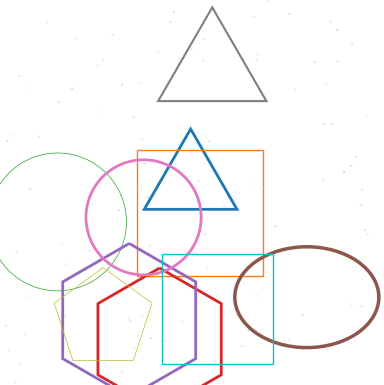[{"shape": "triangle", "thickness": 2, "radius": 0.7, "center": [0.495, 0.526]}, {"shape": "square", "thickness": 1, "radius": 0.82, "center": [0.52, 0.446]}, {"shape": "circle", "thickness": 0.5, "radius": 0.9, "center": [0.149, 0.424]}, {"shape": "hexagon", "thickness": 2, "radius": 0.92, "center": [0.415, 0.119]}, {"shape": "hexagon", "thickness": 2, "radius": 1.0, "center": [0.336, 0.168]}, {"shape": "oval", "thickness": 2.5, "radius": 0.94, "center": [0.797, 0.228]}, {"shape": "circle", "thickness": 2, "radius": 0.75, "center": [0.373, 0.435]}, {"shape": "triangle", "thickness": 1.5, "radius": 0.81, "center": [0.551, 0.819]}, {"shape": "pentagon", "thickness": 0.5, "radius": 0.67, "center": [0.268, 0.171]}, {"shape": "square", "thickness": 1, "radius": 0.72, "center": [0.565, 0.198]}]